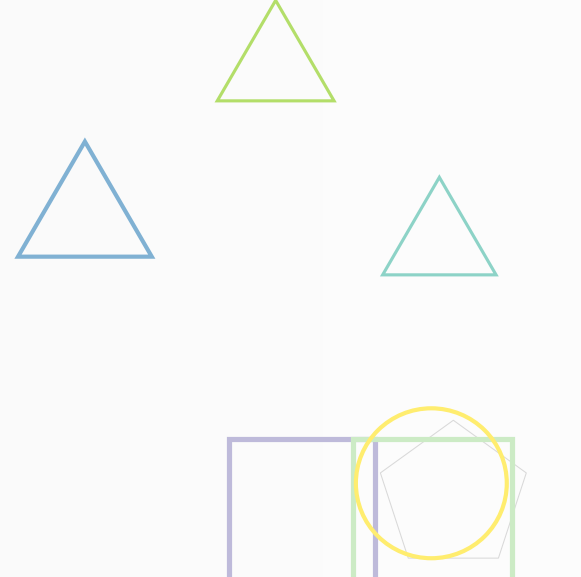[{"shape": "triangle", "thickness": 1.5, "radius": 0.56, "center": [0.756, 0.58]}, {"shape": "square", "thickness": 2.5, "radius": 0.63, "center": [0.52, 0.113]}, {"shape": "triangle", "thickness": 2, "radius": 0.66, "center": [0.146, 0.621]}, {"shape": "triangle", "thickness": 1.5, "radius": 0.58, "center": [0.474, 0.882]}, {"shape": "pentagon", "thickness": 0.5, "radius": 0.66, "center": [0.78, 0.139]}, {"shape": "square", "thickness": 2.5, "radius": 0.68, "center": [0.744, 0.101]}, {"shape": "circle", "thickness": 2, "radius": 0.65, "center": [0.742, 0.162]}]